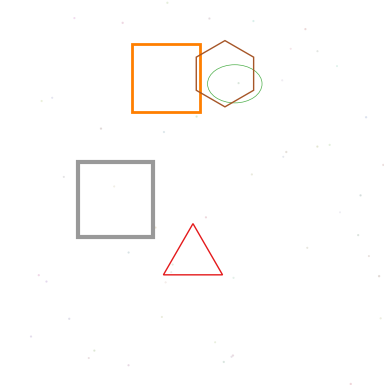[{"shape": "triangle", "thickness": 1, "radius": 0.44, "center": [0.501, 0.33]}, {"shape": "oval", "thickness": 0.5, "radius": 0.35, "center": [0.61, 0.782]}, {"shape": "square", "thickness": 2, "radius": 0.44, "center": [0.431, 0.798]}, {"shape": "hexagon", "thickness": 1, "radius": 0.43, "center": [0.584, 0.809]}, {"shape": "square", "thickness": 3, "radius": 0.49, "center": [0.3, 0.482]}]